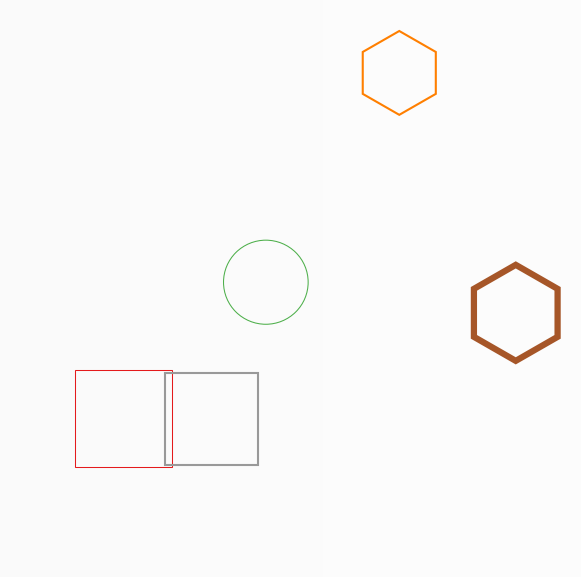[{"shape": "square", "thickness": 0.5, "radius": 0.42, "center": [0.213, 0.275]}, {"shape": "circle", "thickness": 0.5, "radius": 0.36, "center": [0.457, 0.51]}, {"shape": "hexagon", "thickness": 1, "radius": 0.36, "center": [0.687, 0.873]}, {"shape": "hexagon", "thickness": 3, "radius": 0.42, "center": [0.887, 0.457]}, {"shape": "square", "thickness": 1, "radius": 0.4, "center": [0.364, 0.274]}]